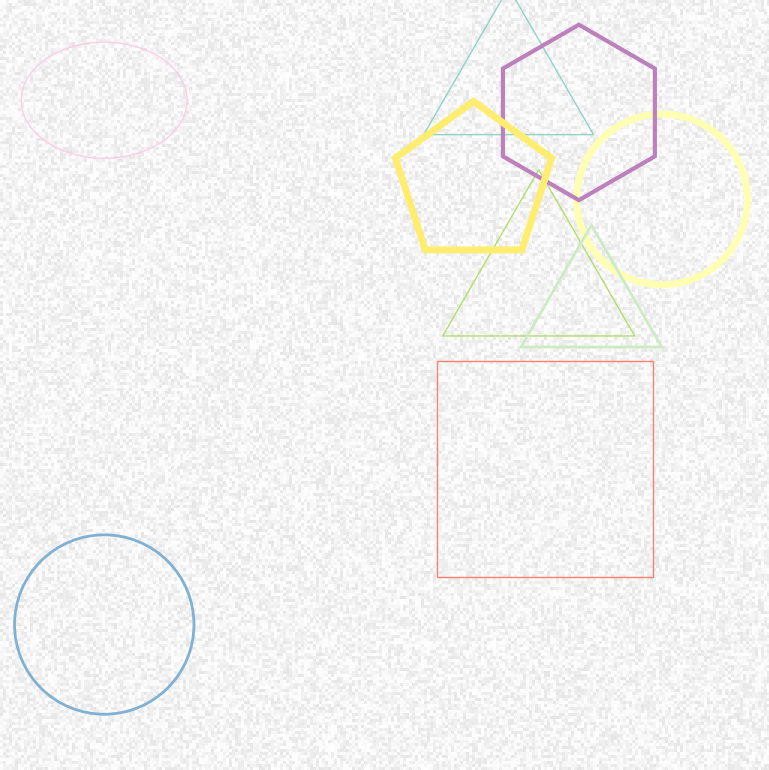[{"shape": "triangle", "thickness": 0.5, "radius": 0.64, "center": [0.661, 0.889]}, {"shape": "circle", "thickness": 2.5, "radius": 0.55, "center": [0.86, 0.741]}, {"shape": "square", "thickness": 0.5, "radius": 0.7, "center": [0.707, 0.391]}, {"shape": "circle", "thickness": 1, "radius": 0.58, "center": [0.135, 0.189]}, {"shape": "triangle", "thickness": 0.5, "radius": 0.72, "center": [0.7, 0.636]}, {"shape": "oval", "thickness": 0.5, "radius": 0.54, "center": [0.135, 0.87]}, {"shape": "hexagon", "thickness": 1.5, "radius": 0.57, "center": [0.752, 0.854]}, {"shape": "triangle", "thickness": 1, "radius": 0.53, "center": [0.768, 0.602]}, {"shape": "pentagon", "thickness": 2.5, "radius": 0.53, "center": [0.615, 0.762]}]